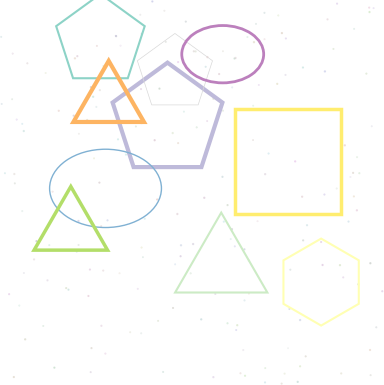[{"shape": "pentagon", "thickness": 1.5, "radius": 0.6, "center": [0.261, 0.895]}, {"shape": "hexagon", "thickness": 1.5, "radius": 0.56, "center": [0.834, 0.267]}, {"shape": "pentagon", "thickness": 3, "radius": 0.75, "center": [0.435, 0.687]}, {"shape": "oval", "thickness": 1, "radius": 0.73, "center": [0.274, 0.511]}, {"shape": "triangle", "thickness": 3, "radius": 0.53, "center": [0.282, 0.736]}, {"shape": "triangle", "thickness": 2.5, "radius": 0.55, "center": [0.184, 0.405]}, {"shape": "pentagon", "thickness": 0.5, "radius": 0.51, "center": [0.454, 0.81]}, {"shape": "oval", "thickness": 2, "radius": 0.53, "center": [0.579, 0.859]}, {"shape": "triangle", "thickness": 1.5, "radius": 0.69, "center": [0.575, 0.309]}, {"shape": "square", "thickness": 2.5, "radius": 0.68, "center": [0.748, 0.581]}]